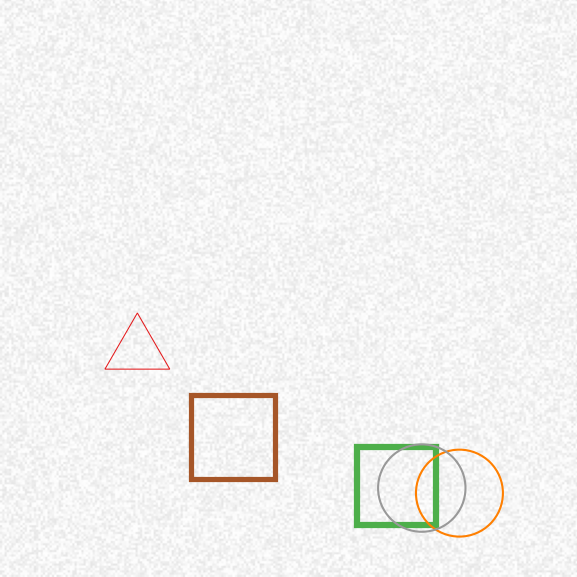[{"shape": "triangle", "thickness": 0.5, "radius": 0.32, "center": [0.238, 0.392]}, {"shape": "square", "thickness": 3, "radius": 0.34, "center": [0.686, 0.158]}, {"shape": "circle", "thickness": 1, "radius": 0.38, "center": [0.796, 0.145]}, {"shape": "square", "thickness": 2.5, "radius": 0.36, "center": [0.403, 0.243]}, {"shape": "circle", "thickness": 1, "radius": 0.38, "center": [0.73, 0.154]}]